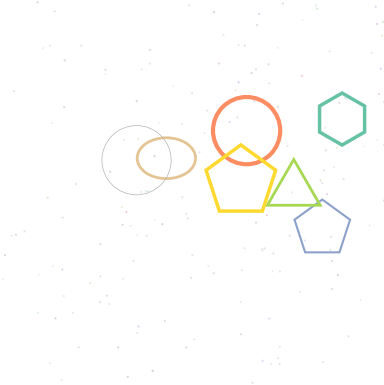[{"shape": "hexagon", "thickness": 2.5, "radius": 0.34, "center": [0.889, 0.691]}, {"shape": "circle", "thickness": 3, "radius": 0.44, "center": [0.641, 0.661]}, {"shape": "pentagon", "thickness": 1.5, "radius": 0.38, "center": [0.837, 0.406]}, {"shape": "triangle", "thickness": 2, "radius": 0.4, "center": [0.763, 0.506]}, {"shape": "pentagon", "thickness": 2.5, "radius": 0.47, "center": [0.626, 0.529]}, {"shape": "oval", "thickness": 2, "radius": 0.38, "center": [0.432, 0.589]}, {"shape": "circle", "thickness": 0.5, "radius": 0.45, "center": [0.355, 0.584]}]